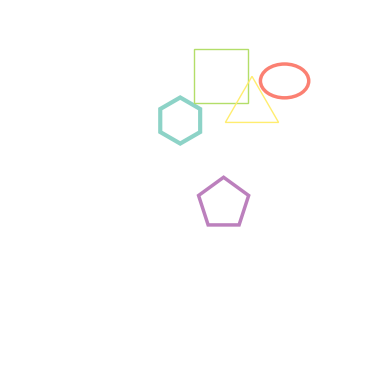[{"shape": "hexagon", "thickness": 3, "radius": 0.3, "center": [0.468, 0.687]}, {"shape": "oval", "thickness": 2.5, "radius": 0.31, "center": [0.739, 0.79]}, {"shape": "square", "thickness": 1, "radius": 0.35, "center": [0.574, 0.802]}, {"shape": "pentagon", "thickness": 2.5, "radius": 0.34, "center": [0.581, 0.471]}, {"shape": "triangle", "thickness": 1, "radius": 0.4, "center": [0.654, 0.722]}]